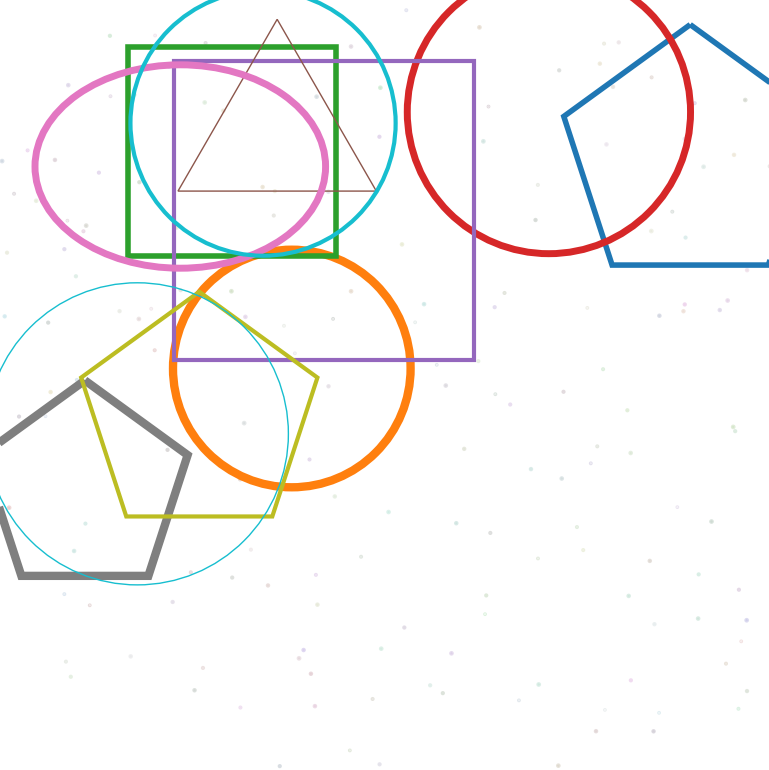[{"shape": "pentagon", "thickness": 2, "radius": 0.86, "center": [0.896, 0.795]}, {"shape": "circle", "thickness": 3, "radius": 0.77, "center": [0.379, 0.521]}, {"shape": "square", "thickness": 2, "radius": 0.68, "center": [0.301, 0.803]}, {"shape": "circle", "thickness": 2.5, "radius": 0.92, "center": [0.713, 0.854]}, {"shape": "square", "thickness": 1.5, "radius": 0.97, "center": [0.421, 0.727]}, {"shape": "triangle", "thickness": 0.5, "radius": 0.74, "center": [0.36, 0.826]}, {"shape": "oval", "thickness": 2.5, "radius": 0.94, "center": [0.234, 0.784]}, {"shape": "pentagon", "thickness": 3, "radius": 0.7, "center": [0.11, 0.366]}, {"shape": "pentagon", "thickness": 1.5, "radius": 0.81, "center": [0.259, 0.46]}, {"shape": "circle", "thickness": 0.5, "radius": 0.98, "center": [0.178, 0.437]}, {"shape": "circle", "thickness": 1.5, "radius": 0.86, "center": [0.342, 0.84]}]